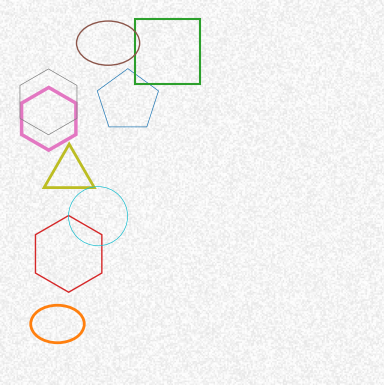[{"shape": "pentagon", "thickness": 0.5, "radius": 0.42, "center": [0.332, 0.738]}, {"shape": "oval", "thickness": 2, "radius": 0.35, "center": [0.149, 0.158]}, {"shape": "square", "thickness": 1.5, "radius": 0.42, "center": [0.436, 0.867]}, {"shape": "hexagon", "thickness": 1, "radius": 0.5, "center": [0.178, 0.341]}, {"shape": "oval", "thickness": 1, "radius": 0.41, "center": [0.281, 0.888]}, {"shape": "hexagon", "thickness": 2.5, "radius": 0.41, "center": [0.127, 0.691]}, {"shape": "hexagon", "thickness": 0.5, "radius": 0.43, "center": [0.126, 0.735]}, {"shape": "triangle", "thickness": 2, "radius": 0.38, "center": [0.18, 0.55]}, {"shape": "circle", "thickness": 0.5, "radius": 0.38, "center": [0.255, 0.438]}]